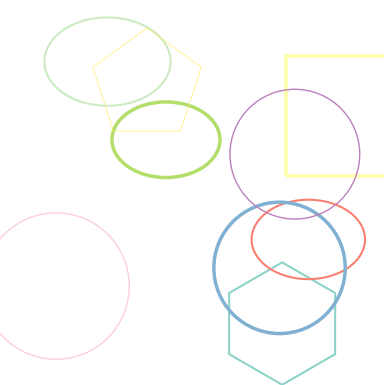[{"shape": "hexagon", "thickness": 1.5, "radius": 0.79, "center": [0.733, 0.16]}, {"shape": "square", "thickness": 3, "radius": 0.78, "center": [0.898, 0.699]}, {"shape": "oval", "thickness": 1.5, "radius": 0.74, "center": [0.801, 0.378]}, {"shape": "circle", "thickness": 2.5, "radius": 0.85, "center": [0.726, 0.304]}, {"shape": "oval", "thickness": 2.5, "radius": 0.7, "center": [0.431, 0.637]}, {"shape": "circle", "thickness": 1, "radius": 0.95, "center": [0.146, 0.257]}, {"shape": "circle", "thickness": 1, "radius": 0.84, "center": [0.766, 0.6]}, {"shape": "oval", "thickness": 1.5, "radius": 0.82, "center": [0.279, 0.84]}, {"shape": "pentagon", "thickness": 0.5, "radius": 0.74, "center": [0.382, 0.779]}]